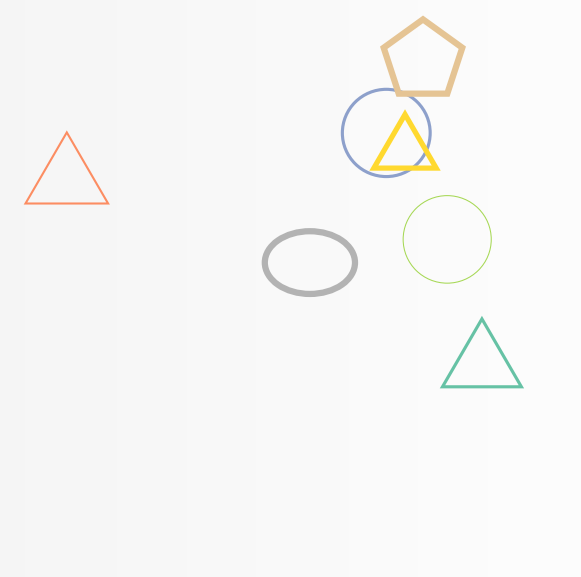[{"shape": "triangle", "thickness": 1.5, "radius": 0.39, "center": [0.829, 0.369]}, {"shape": "triangle", "thickness": 1, "radius": 0.41, "center": [0.115, 0.688]}, {"shape": "circle", "thickness": 1.5, "radius": 0.38, "center": [0.665, 0.769]}, {"shape": "circle", "thickness": 0.5, "radius": 0.38, "center": [0.769, 0.585]}, {"shape": "triangle", "thickness": 2.5, "radius": 0.31, "center": [0.697, 0.739]}, {"shape": "pentagon", "thickness": 3, "radius": 0.36, "center": [0.728, 0.894]}, {"shape": "oval", "thickness": 3, "radius": 0.39, "center": [0.533, 0.544]}]